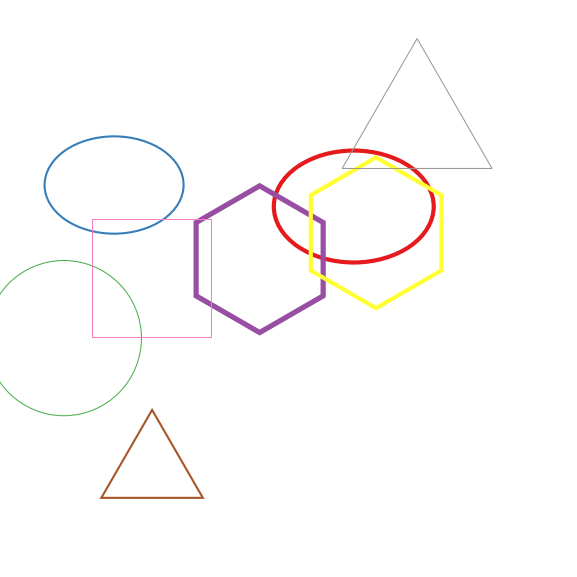[{"shape": "oval", "thickness": 2, "radius": 0.69, "center": [0.613, 0.642]}, {"shape": "oval", "thickness": 1, "radius": 0.6, "center": [0.198, 0.679]}, {"shape": "circle", "thickness": 0.5, "radius": 0.67, "center": [0.111, 0.414]}, {"shape": "hexagon", "thickness": 2.5, "radius": 0.63, "center": [0.45, 0.55]}, {"shape": "hexagon", "thickness": 2, "radius": 0.65, "center": [0.651, 0.596]}, {"shape": "triangle", "thickness": 1, "radius": 0.51, "center": [0.263, 0.188]}, {"shape": "square", "thickness": 0.5, "radius": 0.51, "center": [0.262, 0.518]}, {"shape": "triangle", "thickness": 0.5, "radius": 0.75, "center": [0.722, 0.782]}]